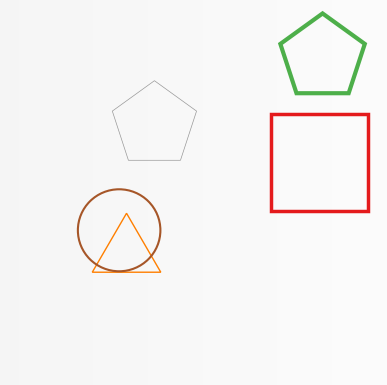[{"shape": "square", "thickness": 2.5, "radius": 0.63, "center": [0.825, 0.578]}, {"shape": "pentagon", "thickness": 3, "radius": 0.57, "center": [0.832, 0.851]}, {"shape": "triangle", "thickness": 1, "radius": 0.51, "center": [0.327, 0.344]}, {"shape": "circle", "thickness": 1.5, "radius": 0.53, "center": [0.307, 0.402]}, {"shape": "pentagon", "thickness": 0.5, "radius": 0.57, "center": [0.399, 0.676]}]